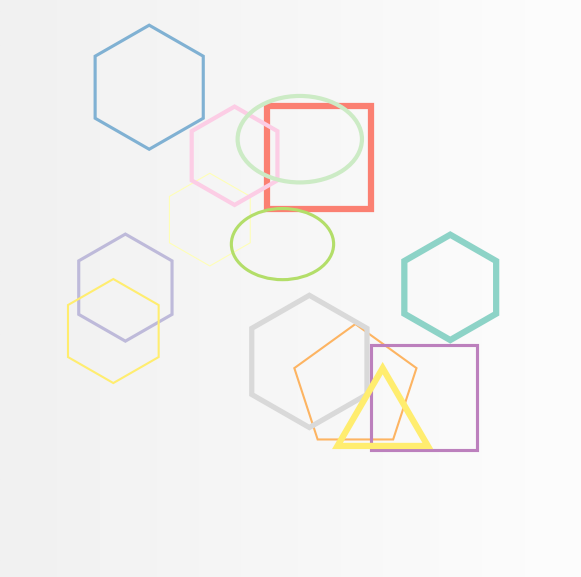[{"shape": "hexagon", "thickness": 3, "radius": 0.46, "center": [0.775, 0.502]}, {"shape": "hexagon", "thickness": 0.5, "radius": 0.4, "center": [0.361, 0.619]}, {"shape": "hexagon", "thickness": 1.5, "radius": 0.46, "center": [0.216, 0.501]}, {"shape": "square", "thickness": 3, "radius": 0.45, "center": [0.549, 0.727]}, {"shape": "hexagon", "thickness": 1.5, "radius": 0.54, "center": [0.257, 0.848]}, {"shape": "pentagon", "thickness": 1, "radius": 0.55, "center": [0.611, 0.328]}, {"shape": "oval", "thickness": 1.5, "radius": 0.44, "center": [0.486, 0.576]}, {"shape": "hexagon", "thickness": 2, "radius": 0.43, "center": [0.404, 0.729]}, {"shape": "hexagon", "thickness": 2.5, "radius": 0.57, "center": [0.532, 0.373]}, {"shape": "square", "thickness": 1.5, "radius": 0.45, "center": [0.729, 0.311]}, {"shape": "oval", "thickness": 2, "radius": 0.53, "center": [0.516, 0.758]}, {"shape": "triangle", "thickness": 3, "radius": 0.45, "center": [0.658, 0.272]}, {"shape": "hexagon", "thickness": 1, "radius": 0.45, "center": [0.195, 0.426]}]